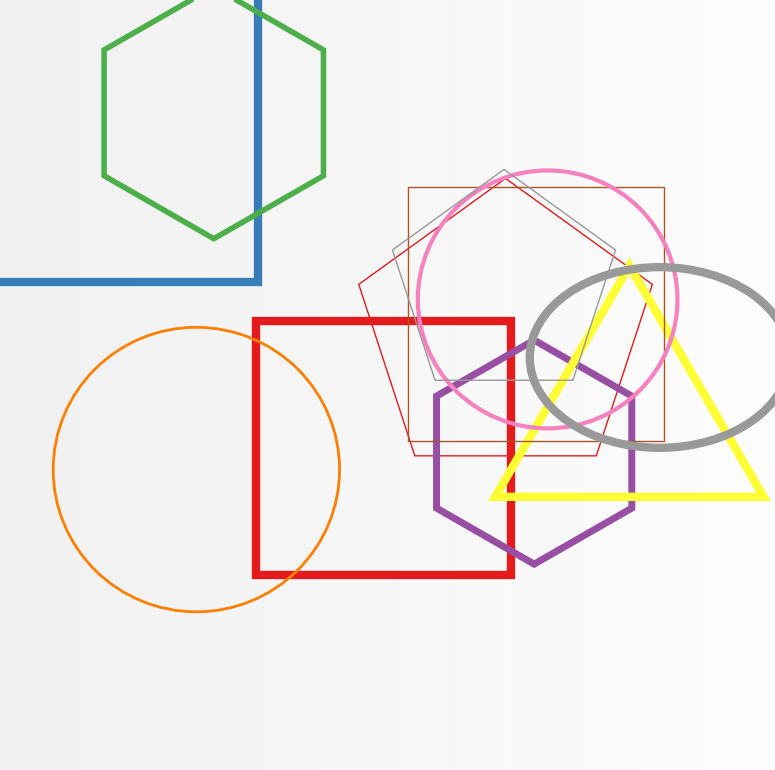[{"shape": "square", "thickness": 3, "radius": 0.82, "center": [0.495, 0.418]}, {"shape": "pentagon", "thickness": 0.5, "radius": 1.0, "center": [0.652, 0.569]}, {"shape": "square", "thickness": 3, "radius": 0.98, "center": [0.137, 0.829]}, {"shape": "hexagon", "thickness": 2, "radius": 0.82, "center": [0.276, 0.853]}, {"shape": "hexagon", "thickness": 2.5, "radius": 0.73, "center": [0.689, 0.413]}, {"shape": "circle", "thickness": 1, "radius": 0.92, "center": [0.253, 0.39]}, {"shape": "triangle", "thickness": 3, "radius": 1.0, "center": [0.812, 0.455]}, {"shape": "square", "thickness": 0.5, "radius": 0.83, "center": [0.691, 0.592]}, {"shape": "circle", "thickness": 1.5, "radius": 0.84, "center": [0.707, 0.611]}, {"shape": "oval", "thickness": 3, "radius": 0.84, "center": [0.851, 0.536]}, {"shape": "pentagon", "thickness": 0.5, "radius": 0.76, "center": [0.65, 0.629]}]